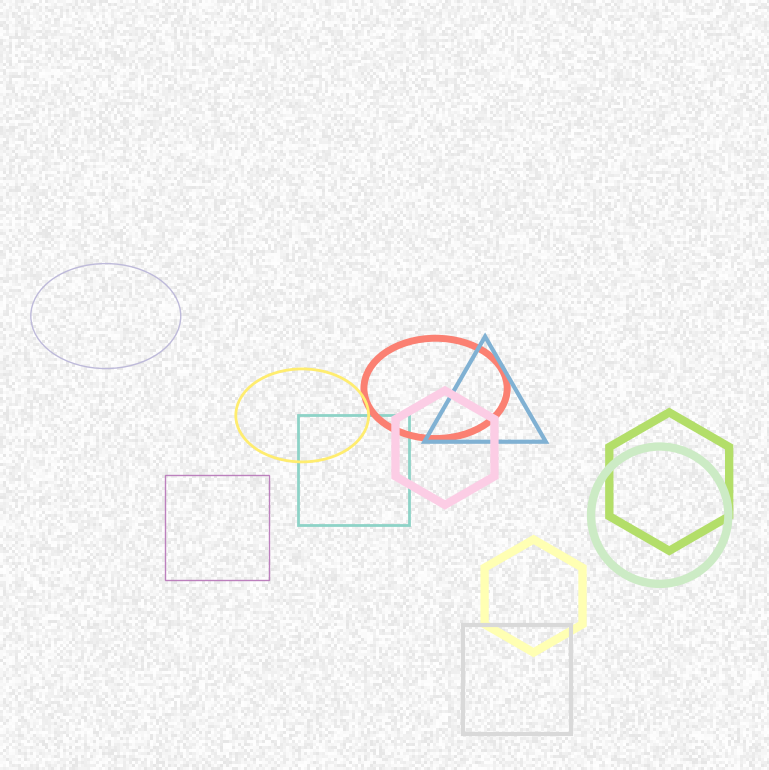[{"shape": "square", "thickness": 1, "radius": 0.36, "center": [0.459, 0.389]}, {"shape": "hexagon", "thickness": 3, "radius": 0.37, "center": [0.693, 0.226]}, {"shape": "oval", "thickness": 0.5, "radius": 0.49, "center": [0.137, 0.59]}, {"shape": "oval", "thickness": 2.5, "radius": 0.47, "center": [0.566, 0.496]}, {"shape": "triangle", "thickness": 1.5, "radius": 0.46, "center": [0.63, 0.472]}, {"shape": "hexagon", "thickness": 3, "radius": 0.45, "center": [0.869, 0.375]}, {"shape": "hexagon", "thickness": 3, "radius": 0.37, "center": [0.578, 0.419]}, {"shape": "square", "thickness": 1.5, "radius": 0.35, "center": [0.671, 0.117]}, {"shape": "square", "thickness": 0.5, "radius": 0.34, "center": [0.282, 0.315]}, {"shape": "circle", "thickness": 3, "radius": 0.45, "center": [0.857, 0.331]}, {"shape": "oval", "thickness": 1, "radius": 0.43, "center": [0.392, 0.461]}]